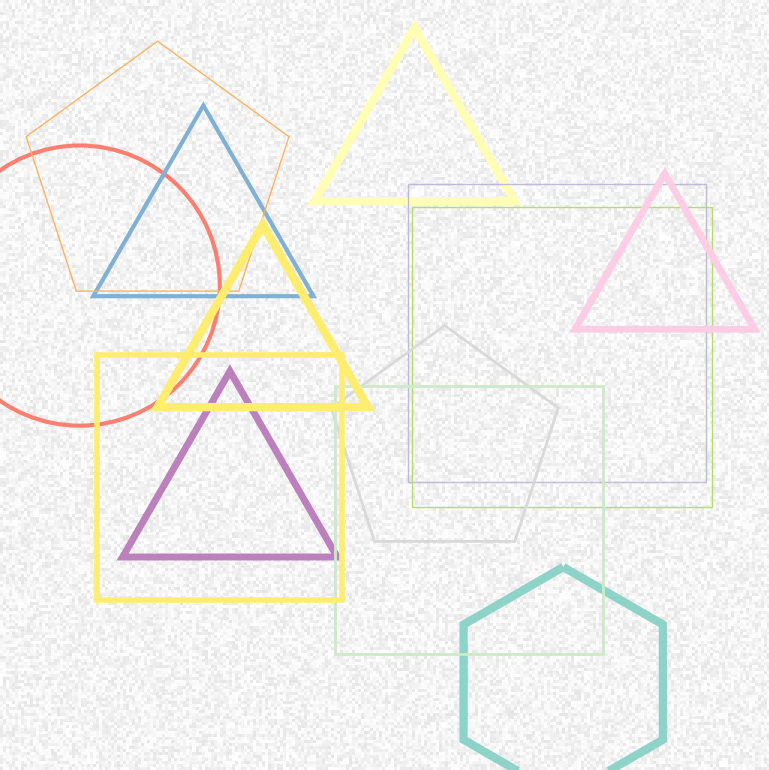[{"shape": "hexagon", "thickness": 3, "radius": 0.75, "center": [0.732, 0.114]}, {"shape": "triangle", "thickness": 3, "radius": 0.75, "center": [0.539, 0.814]}, {"shape": "square", "thickness": 0.5, "radius": 0.97, "center": [0.723, 0.567]}, {"shape": "circle", "thickness": 1.5, "radius": 0.91, "center": [0.104, 0.629]}, {"shape": "triangle", "thickness": 1.5, "radius": 0.83, "center": [0.264, 0.698]}, {"shape": "pentagon", "thickness": 0.5, "radius": 0.9, "center": [0.205, 0.767]}, {"shape": "square", "thickness": 0.5, "radius": 0.97, "center": [0.729, 0.537]}, {"shape": "triangle", "thickness": 2.5, "radius": 0.67, "center": [0.863, 0.64]}, {"shape": "pentagon", "thickness": 1, "radius": 0.77, "center": [0.578, 0.422]}, {"shape": "triangle", "thickness": 2.5, "radius": 0.8, "center": [0.299, 0.357]}, {"shape": "square", "thickness": 1, "radius": 0.87, "center": [0.609, 0.324]}, {"shape": "square", "thickness": 2, "radius": 0.8, "center": [0.286, 0.38]}, {"shape": "triangle", "thickness": 3, "radius": 0.79, "center": [0.341, 0.55]}]